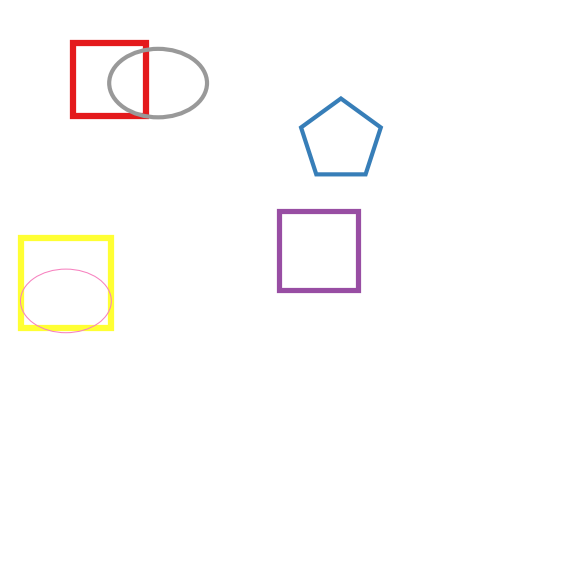[{"shape": "square", "thickness": 3, "radius": 0.32, "center": [0.19, 0.861]}, {"shape": "pentagon", "thickness": 2, "radius": 0.36, "center": [0.59, 0.756]}, {"shape": "square", "thickness": 2.5, "radius": 0.34, "center": [0.552, 0.566]}, {"shape": "square", "thickness": 3, "radius": 0.39, "center": [0.115, 0.51]}, {"shape": "oval", "thickness": 0.5, "radius": 0.39, "center": [0.114, 0.478]}, {"shape": "oval", "thickness": 2, "radius": 0.42, "center": [0.274, 0.855]}]